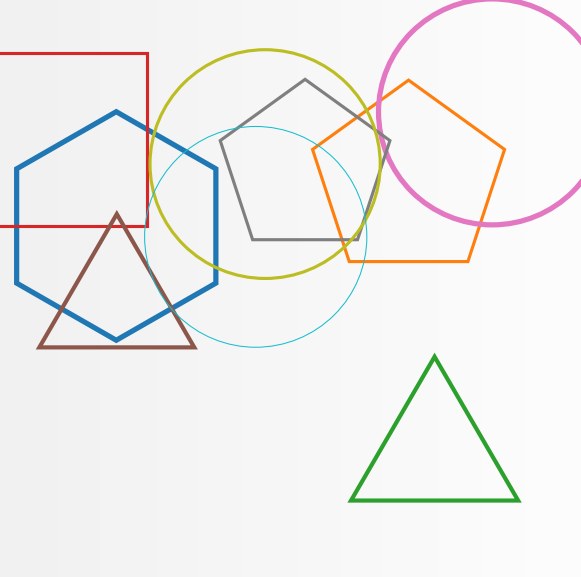[{"shape": "hexagon", "thickness": 2.5, "radius": 0.99, "center": [0.2, 0.608]}, {"shape": "pentagon", "thickness": 1.5, "radius": 0.87, "center": [0.703, 0.687]}, {"shape": "triangle", "thickness": 2, "radius": 0.83, "center": [0.748, 0.215]}, {"shape": "square", "thickness": 1.5, "radius": 0.75, "center": [0.102, 0.758]}, {"shape": "triangle", "thickness": 2, "radius": 0.77, "center": [0.201, 0.475]}, {"shape": "circle", "thickness": 2.5, "radius": 0.98, "center": [0.847, 0.805]}, {"shape": "pentagon", "thickness": 1.5, "radius": 0.77, "center": [0.525, 0.708]}, {"shape": "circle", "thickness": 1.5, "radius": 0.99, "center": [0.456, 0.715]}, {"shape": "circle", "thickness": 0.5, "radius": 0.96, "center": [0.44, 0.589]}]